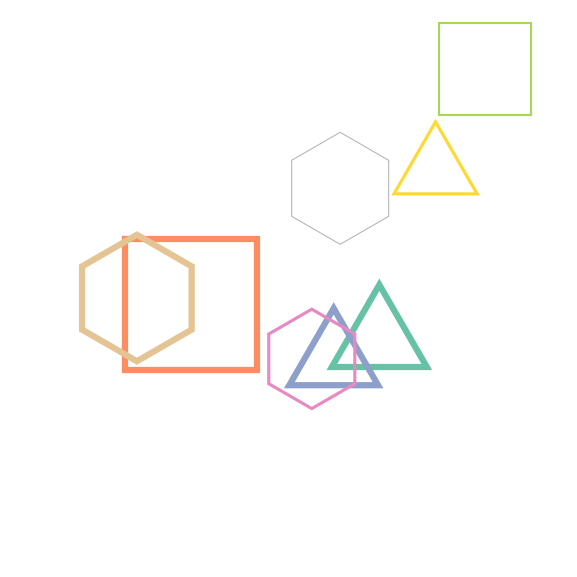[{"shape": "triangle", "thickness": 3, "radius": 0.47, "center": [0.657, 0.411]}, {"shape": "square", "thickness": 3, "radius": 0.57, "center": [0.331, 0.472]}, {"shape": "triangle", "thickness": 3, "radius": 0.44, "center": [0.578, 0.376]}, {"shape": "hexagon", "thickness": 1.5, "radius": 0.43, "center": [0.54, 0.378]}, {"shape": "square", "thickness": 1, "radius": 0.4, "center": [0.84, 0.879]}, {"shape": "triangle", "thickness": 1.5, "radius": 0.42, "center": [0.754, 0.705]}, {"shape": "hexagon", "thickness": 3, "radius": 0.55, "center": [0.237, 0.483]}, {"shape": "hexagon", "thickness": 0.5, "radius": 0.48, "center": [0.589, 0.673]}]